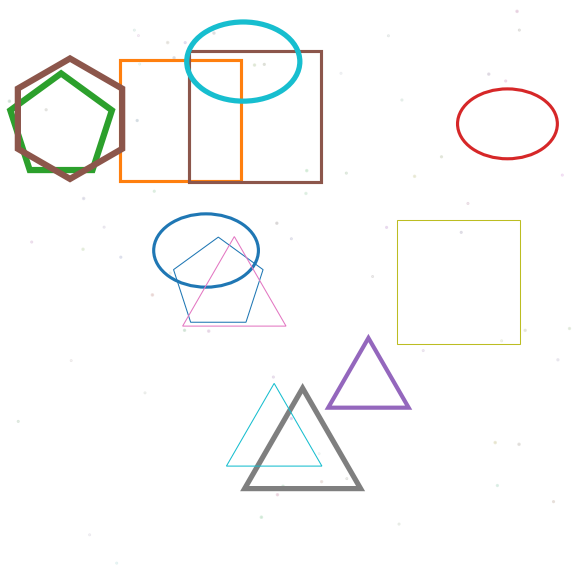[{"shape": "pentagon", "thickness": 0.5, "radius": 0.41, "center": [0.378, 0.507]}, {"shape": "oval", "thickness": 1.5, "radius": 0.45, "center": [0.357, 0.565]}, {"shape": "square", "thickness": 1.5, "radius": 0.53, "center": [0.312, 0.79]}, {"shape": "pentagon", "thickness": 3, "radius": 0.46, "center": [0.106, 0.78]}, {"shape": "oval", "thickness": 1.5, "radius": 0.43, "center": [0.879, 0.785]}, {"shape": "triangle", "thickness": 2, "radius": 0.4, "center": [0.638, 0.333]}, {"shape": "hexagon", "thickness": 3, "radius": 0.52, "center": [0.121, 0.794]}, {"shape": "square", "thickness": 1.5, "radius": 0.57, "center": [0.441, 0.798]}, {"shape": "triangle", "thickness": 0.5, "radius": 0.52, "center": [0.406, 0.486]}, {"shape": "triangle", "thickness": 2.5, "radius": 0.58, "center": [0.524, 0.211]}, {"shape": "square", "thickness": 0.5, "radius": 0.54, "center": [0.794, 0.511]}, {"shape": "oval", "thickness": 2.5, "radius": 0.49, "center": [0.421, 0.893]}, {"shape": "triangle", "thickness": 0.5, "radius": 0.48, "center": [0.475, 0.24]}]